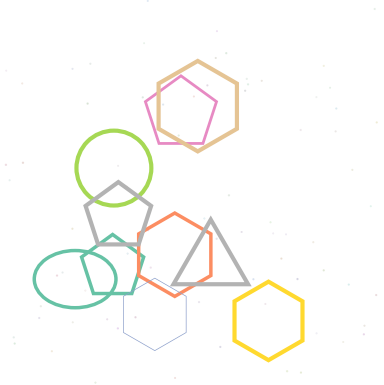[{"shape": "pentagon", "thickness": 2.5, "radius": 0.42, "center": [0.293, 0.306]}, {"shape": "oval", "thickness": 2.5, "radius": 0.53, "center": [0.195, 0.275]}, {"shape": "hexagon", "thickness": 2.5, "radius": 0.54, "center": [0.454, 0.338]}, {"shape": "hexagon", "thickness": 0.5, "radius": 0.47, "center": [0.402, 0.183]}, {"shape": "pentagon", "thickness": 2, "radius": 0.49, "center": [0.47, 0.706]}, {"shape": "circle", "thickness": 3, "radius": 0.49, "center": [0.296, 0.563]}, {"shape": "hexagon", "thickness": 3, "radius": 0.51, "center": [0.697, 0.166]}, {"shape": "hexagon", "thickness": 3, "radius": 0.59, "center": [0.514, 0.724]}, {"shape": "pentagon", "thickness": 3, "radius": 0.45, "center": [0.307, 0.438]}, {"shape": "triangle", "thickness": 3, "radius": 0.56, "center": [0.547, 0.318]}]